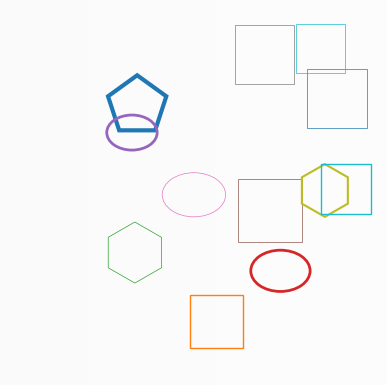[{"shape": "pentagon", "thickness": 3, "radius": 0.4, "center": [0.354, 0.725]}, {"shape": "square", "thickness": 0.5, "radius": 0.38, "center": [0.87, 0.743]}, {"shape": "square", "thickness": 1, "radius": 0.34, "center": [0.558, 0.165]}, {"shape": "hexagon", "thickness": 0.5, "radius": 0.4, "center": [0.348, 0.344]}, {"shape": "oval", "thickness": 2, "radius": 0.38, "center": [0.724, 0.297]}, {"shape": "oval", "thickness": 2, "radius": 0.33, "center": [0.341, 0.656]}, {"shape": "square", "thickness": 0.5, "radius": 0.41, "center": [0.697, 0.454]}, {"shape": "oval", "thickness": 0.5, "radius": 0.41, "center": [0.5, 0.494]}, {"shape": "square", "thickness": 0.5, "radius": 0.38, "center": [0.682, 0.859]}, {"shape": "hexagon", "thickness": 1.5, "radius": 0.34, "center": [0.838, 0.505]}, {"shape": "square", "thickness": 1, "radius": 0.32, "center": [0.893, 0.508]}, {"shape": "square", "thickness": 0.5, "radius": 0.32, "center": [0.827, 0.873]}]